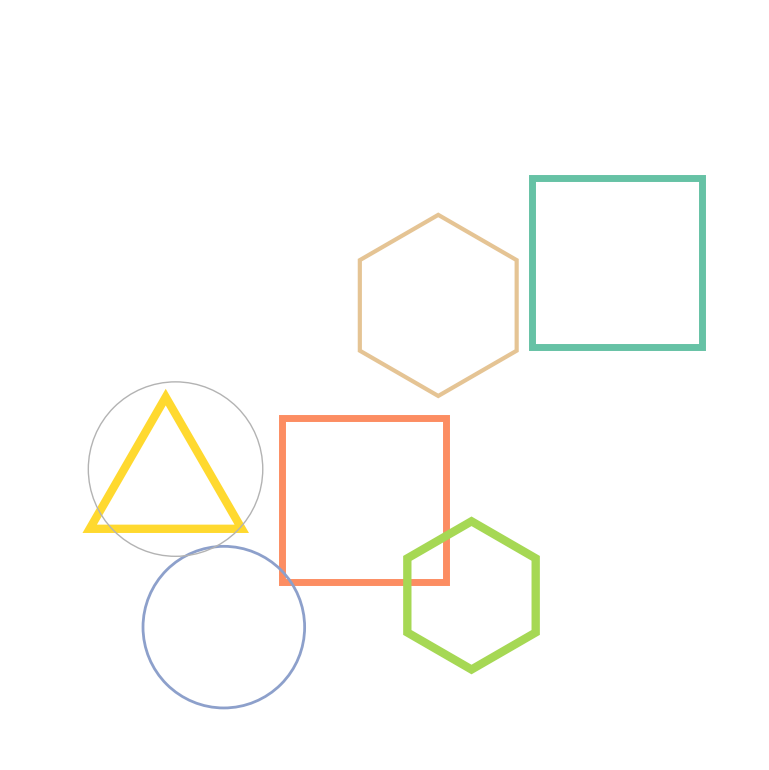[{"shape": "square", "thickness": 2.5, "radius": 0.55, "center": [0.802, 0.659]}, {"shape": "square", "thickness": 2.5, "radius": 0.53, "center": [0.473, 0.35]}, {"shape": "circle", "thickness": 1, "radius": 0.52, "center": [0.291, 0.186]}, {"shape": "hexagon", "thickness": 3, "radius": 0.48, "center": [0.612, 0.227]}, {"shape": "triangle", "thickness": 3, "radius": 0.57, "center": [0.215, 0.37]}, {"shape": "hexagon", "thickness": 1.5, "radius": 0.59, "center": [0.569, 0.603]}, {"shape": "circle", "thickness": 0.5, "radius": 0.57, "center": [0.228, 0.391]}]